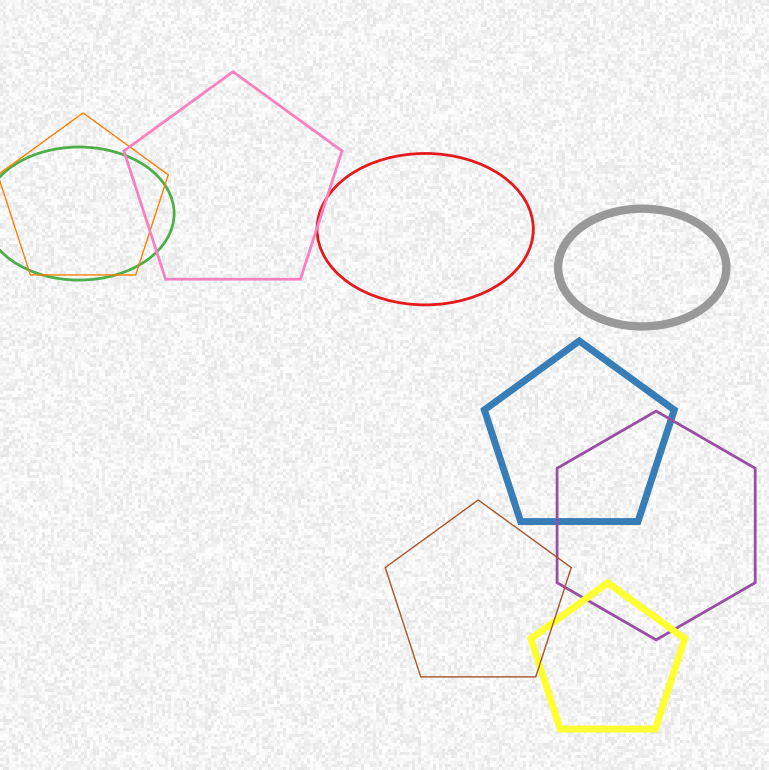[{"shape": "oval", "thickness": 1, "radius": 0.7, "center": [0.552, 0.702]}, {"shape": "pentagon", "thickness": 2.5, "radius": 0.65, "center": [0.752, 0.428]}, {"shape": "oval", "thickness": 1, "radius": 0.62, "center": [0.103, 0.723]}, {"shape": "hexagon", "thickness": 1, "radius": 0.74, "center": [0.852, 0.318]}, {"shape": "pentagon", "thickness": 0.5, "radius": 0.58, "center": [0.108, 0.737]}, {"shape": "pentagon", "thickness": 2.5, "radius": 0.53, "center": [0.789, 0.138]}, {"shape": "pentagon", "thickness": 0.5, "radius": 0.64, "center": [0.621, 0.224]}, {"shape": "pentagon", "thickness": 1, "radius": 0.74, "center": [0.303, 0.758]}, {"shape": "oval", "thickness": 3, "radius": 0.55, "center": [0.834, 0.653]}]